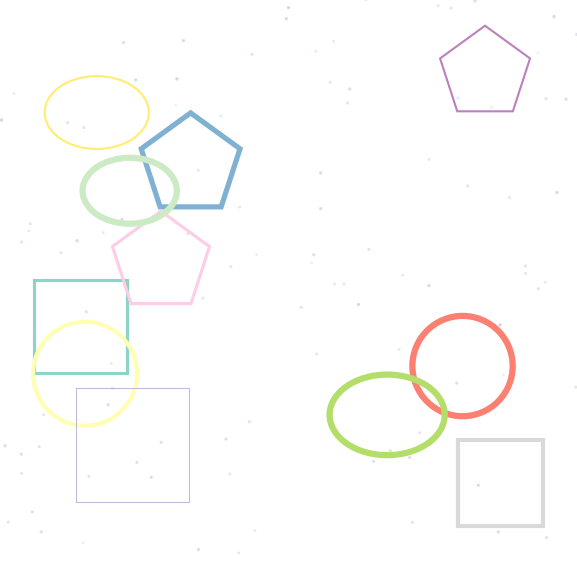[{"shape": "square", "thickness": 1.5, "radius": 0.4, "center": [0.14, 0.434]}, {"shape": "circle", "thickness": 2, "radius": 0.45, "center": [0.147, 0.352]}, {"shape": "square", "thickness": 0.5, "radius": 0.49, "center": [0.229, 0.229]}, {"shape": "circle", "thickness": 3, "radius": 0.43, "center": [0.801, 0.365]}, {"shape": "pentagon", "thickness": 2.5, "radius": 0.45, "center": [0.33, 0.714]}, {"shape": "oval", "thickness": 3, "radius": 0.5, "center": [0.67, 0.281]}, {"shape": "pentagon", "thickness": 1.5, "radius": 0.44, "center": [0.279, 0.545]}, {"shape": "square", "thickness": 2, "radius": 0.37, "center": [0.867, 0.163]}, {"shape": "pentagon", "thickness": 1, "radius": 0.41, "center": [0.84, 0.873]}, {"shape": "oval", "thickness": 3, "radius": 0.41, "center": [0.225, 0.669]}, {"shape": "oval", "thickness": 1, "radius": 0.45, "center": [0.167, 0.804]}]